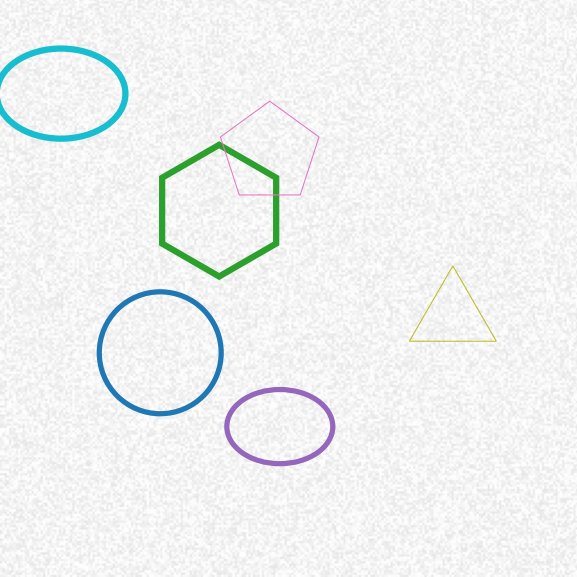[{"shape": "circle", "thickness": 2.5, "radius": 0.53, "center": [0.277, 0.388]}, {"shape": "hexagon", "thickness": 3, "radius": 0.57, "center": [0.379, 0.634]}, {"shape": "oval", "thickness": 2.5, "radius": 0.46, "center": [0.485, 0.26]}, {"shape": "pentagon", "thickness": 0.5, "radius": 0.45, "center": [0.467, 0.734]}, {"shape": "triangle", "thickness": 0.5, "radius": 0.43, "center": [0.784, 0.452]}, {"shape": "oval", "thickness": 3, "radius": 0.56, "center": [0.106, 0.837]}]